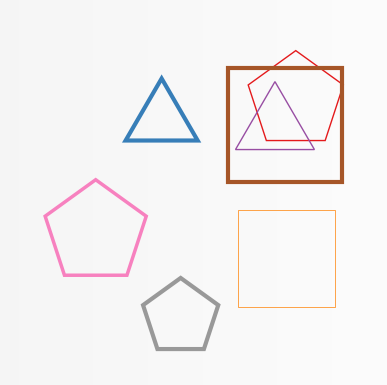[{"shape": "pentagon", "thickness": 1, "radius": 0.65, "center": [0.763, 0.739]}, {"shape": "triangle", "thickness": 3, "radius": 0.54, "center": [0.417, 0.689]}, {"shape": "triangle", "thickness": 1, "radius": 0.59, "center": [0.71, 0.67]}, {"shape": "square", "thickness": 0.5, "radius": 0.63, "center": [0.739, 0.329]}, {"shape": "square", "thickness": 3, "radius": 0.74, "center": [0.736, 0.675]}, {"shape": "pentagon", "thickness": 2.5, "radius": 0.69, "center": [0.247, 0.396]}, {"shape": "pentagon", "thickness": 3, "radius": 0.51, "center": [0.466, 0.176]}]